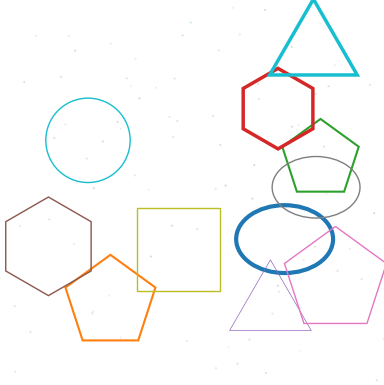[{"shape": "oval", "thickness": 3, "radius": 0.63, "center": [0.739, 0.379]}, {"shape": "pentagon", "thickness": 1.5, "radius": 0.61, "center": [0.287, 0.215]}, {"shape": "pentagon", "thickness": 1.5, "radius": 0.52, "center": [0.832, 0.587]}, {"shape": "hexagon", "thickness": 2.5, "radius": 0.52, "center": [0.722, 0.718]}, {"shape": "triangle", "thickness": 0.5, "radius": 0.61, "center": [0.702, 0.203]}, {"shape": "hexagon", "thickness": 1, "radius": 0.64, "center": [0.126, 0.36]}, {"shape": "pentagon", "thickness": 1, "radius": 0.7, "center": [0.871, 0.273]}, {"shape": "oval", "thickness": 1, "radius": 0.57, "center": [0.821, 0.514]}, {"shape": "square", "thickness": 1, "radius": 0.54, "center": [0.464, 0.353]}, {"shape": "circle", "thickness": 1, "radius": 0.55, "center": [0.229, 0.636]}, {"shape": "triangle", "thickness": 2.5, "radius": 0.66, "center": [0.814, 0.871]}]